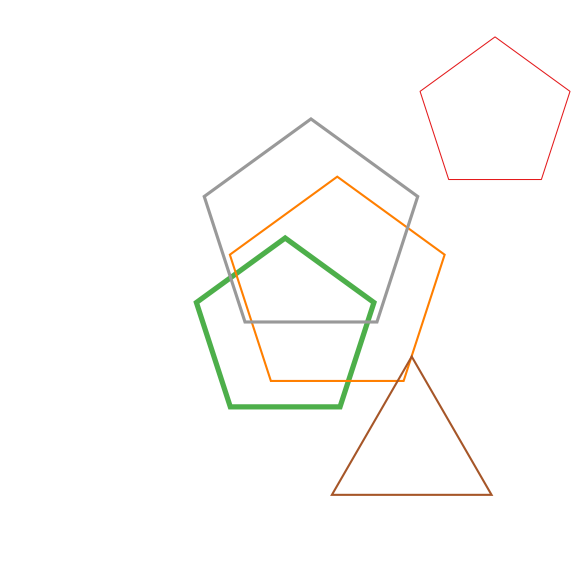[{"shape": "pentagon", "thickness": 0.5, "radius": 0.68, "center": [0.857, 0.799]}, {"shape": "pentagon", "thickness": 2.5, "radius": 0.81, "center": [0.494, 0.425]}, {"shape": "pentagon", "thickness": 1, "radius": 0.98, "center": [0.584, 0.498]}, {"shape": "triangle", "thickness": 1, "radius": 0.8, "center": [0.713, 0.222]}, {"shape": "pentagon", "thickness": 1.5, "radius": 0.97, "center": [0.538, 0.599]}]